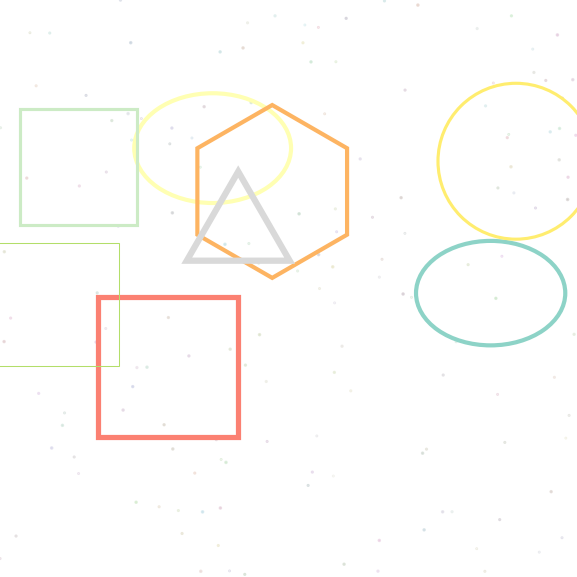[{"shape": "oval", "thickness": 2, "radius": 0.65, "center": [0.85, 0.492]}, {"shape": "oval", "thickness": 2, "radius": 0.68, "center": [0.368, 0.743]}, {"shape": "square", "thickness": 2.5, "radius": 0.61, "center": [0.291, 0.364]}, {"shape": "hexagon", "thickness": 2, "radius": 0.75, "center": [0.471, 0.668]}, {"shape": "square", "thickness": 0.5, "radius": 0.53, "center": [0.1, 0.472]}, {"shape": "triangle", "thickness": 3, "radius": 0.51, "center": [0.412, 0.599]}, {"shape": "square", "thickness": 1.5, "radius": 0.5, "center": [0.136, 0.709]}, {"shape": "circle", "thickness": 1.5, "radius": 0.67, "center": [0.893, 0.72]}]